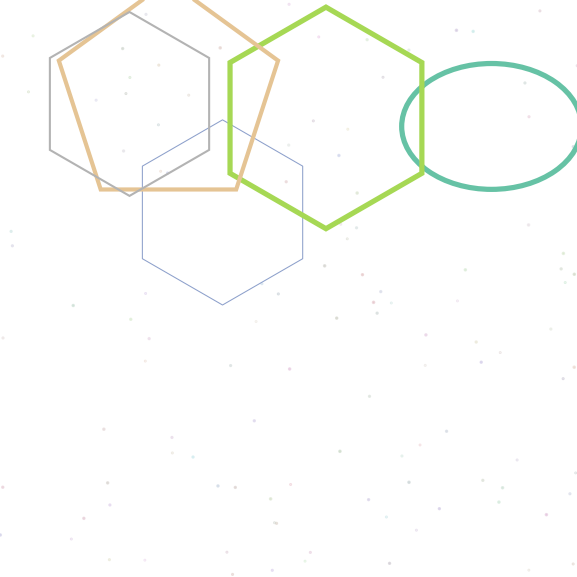[{"shape": "oval", "thickness": 2.5, "radius": 0.78, "center": [0.851, 0.78]}, {"shape": "hexagon", "thickness": 0.5, "radius": 0.8, "center": [0.385, 0.631]}, {"shape": "hexagon", "thickness": 2.5, "radius": 0.96, "center": [0.564, 0.795]}, {"shape": "pentagon", "thickness": 2, "radius": 1.0, "center": [0.292, 0.832]}, {"shape": "hexagon", "thickness": 1, "radius": 0.8, "center": [0.224, 0.819]}]